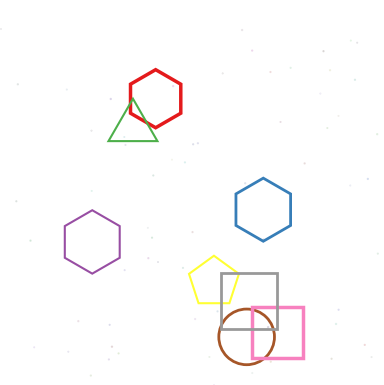[{"shape": "hexagon", "thickness": 2.5, "radius": 0.38, "center": [0.404, 0.744]}, {"shape": "hexagon", "thickness": 2, "radius": 0.41, "center": [0.684, 0.455]}, {"shape": "triangle", "thickness": 1.5, "radius": 0.37, "center": [0.345, 0.67]}, {"shape": "hexagon", "thickness": 1.5, "radius": 0.41, "center": [0.24, 0.372]}, {"shape": "pentagon", "thickness": 1.5, "radius": 0.34, "center": [0.556, 0.268]}, {"shape": "circle", "thickness": 2, "radius": 0.36, "center": [0.641, 0.125]}, {"shape": "square", "thickness": 2.5, "radius": 0.33, "center": [0.72, 0.135]}, {"shape": "square", "thickness": 2, "radius": 0.36, "center": [0.646, 0.218]}]